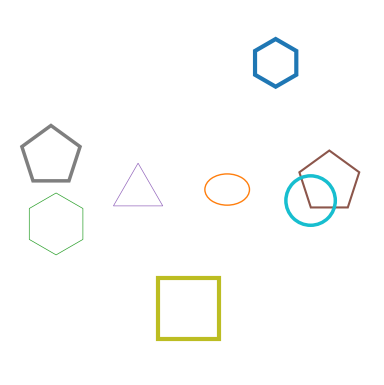[{"shape": "hexagon", "thickness": 3, "radius": 0.31, "center": [0.716, 0.837]}, {"shape": "oval", "thickness": 1, "radius": 0.29, "center": [0.59, 0.508]}, {"shape": "hexagon", "thickness": 0.5, "radius": 0.4, "center": [0.146, 0.418]}, {"shape": "triangle", "thickness": 0.5, "radius": 0.37, "center": [0.359, 0.502]}, {"shape": "pentagon", "thickness": 1.5, "radius": 0.41, "center": [0.855, 0.527]}, {"shape": "pentagon", "thickness": 2.5, "radius": 0.4, "center": [0.132, 0.595]}, {"shape": "square", "thickness": 3, "radius": 0.39, "center": [0.49, 0.199]}, {"shape": "circle", "thickness": 2.5, "radius": 0.32, "center": [0.807, 0.479]}]